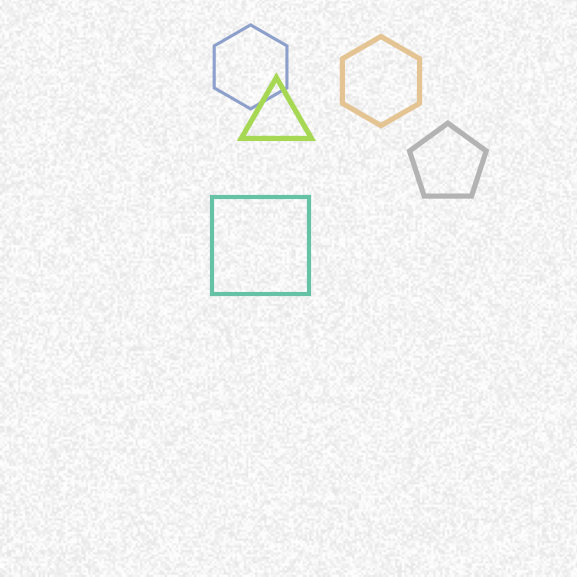[{"shape": "square", "thickness": 2, "radius": 0.42, "center": [0.451, 0.574]}, {"shape": "hexagon", "thickness": 1.5, "radius": 0.36, "center": [0.434, 0.883]}, {"shape": "triangle", "thickness": 2.5, "radius": 0.35, "center": [0.479, 0.795]}, {"shape": "hexagon", "thickness": 2.5, "radius": 0.39, "center": [0.66, 0.859]}, {"shape": "pentagon", "thickness": 2.5, "radius": 0.35, "center": [0.776, 0.716]}]